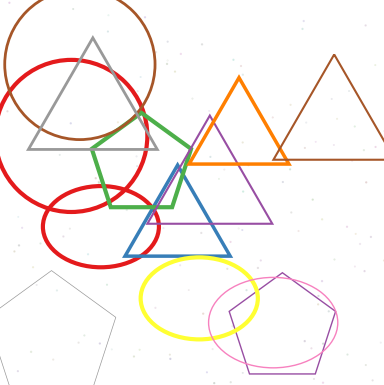[{"shape": "circle", "thickness": 3, "radius": 0.99, "center": [0.185, 0.647]}, {"shape": "oval", "thickness": 3, "radius": 0.75, "center": [0.262, 0.411]}, {"shape": "triangle", "thickness": 2.5, "radius": 0.79, "center": [0.461, 0.414]}, {"shape": "pentagon", "thickness": 3, "radius": 0.68, "center": [0.367, 0.571]}, {"shape": "triangle", "thickness": 1.5, "radius": 0.94, "center": [0.545, 0.512]}, {"shape": "pentagon", "thickness": 1, "radius": 0.73, "center": [0.734, 0.146]}, {"shape": "triangle", "thickness": 2.5, "radius": 0.75, "center": [0.621, 0.649]}, {"shape": "oval", "thickness": 3, "radius": 0.76, "center": [0.518, 0.225]}, {"shape": "circle", "thickness": 2, "radius": 0.98, "center": [0.207, 0.833]}, {"shape": "triangle", "thickness": 1.5, "radius": 0.91, "center": [0.868, 0.676]}, {"shape": "oval", "thickness": 1, "radius": 0.84, "center": [0.71, 0.162]}, {"shape": "triangle", "thickness": 2, "radius": 0.97, "center": [0.241, 0.708]}, {"shape": "pentagon", "thickness": 0.5, "radius": 0.88, "center": [0.134, 0.121]}]